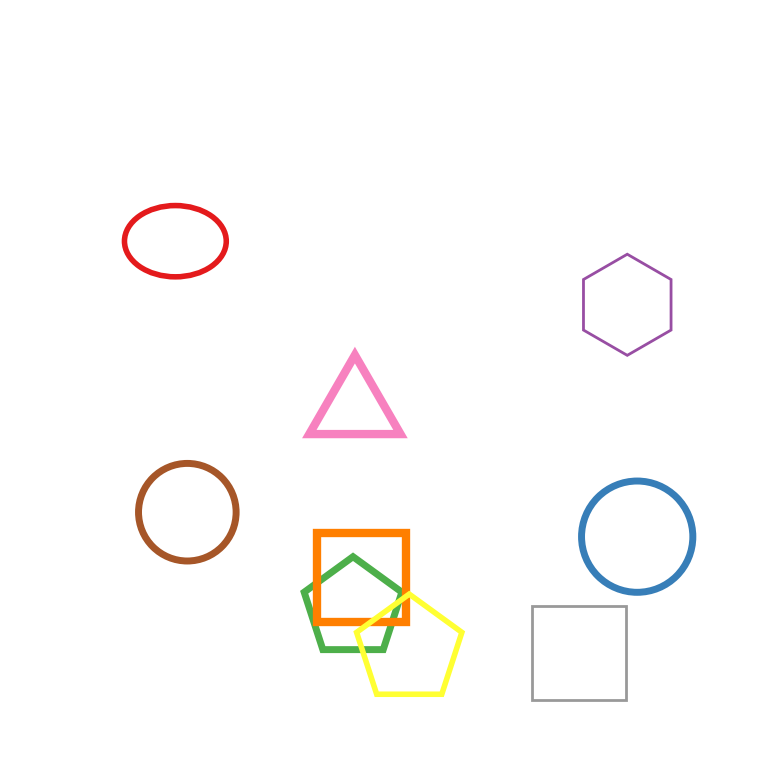[{"shape": "oval", "thickness": 2, "radius": 0.33, "center": [0.228, 0.687]}, {"shape": "circle", "thickness": 2.5, "radius": 0.36, "center": [0.828, 0.303]}, {"shape": "pentagon", "thickness": 2.5, "radius": 0.33, "center": [0.458, 0.21]}, {"shape": "hexagon", "thickness": 1, "radius": 0.33, "center": [0.815, 0.604]}, {"shape": "square", "thickness": 3, "radius": 0.29, "center": [0.47, 0.25]}, {"shape": "pentagon", "thickness": 2, "radius": 0.36, "center": [0.531, 0.157]}, {"shape": "circle", "thickness": 2.5, "radius": 0.32, "center": [0.243, 0.335]}, {"shape": "triangle", "thickness": 3, "radius": 0.34, "center": [0.461, 0.47]}, {"shape": "square", "thickness": 1, "radius": 0.31, "center": [0.752, 0.151]}]